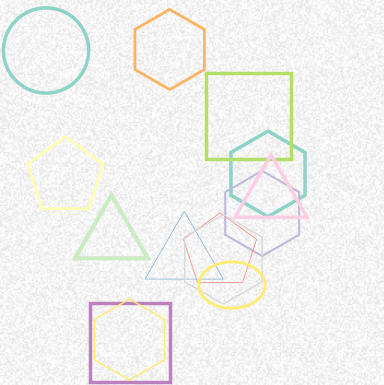[{"shape": "hexagon", "thickness": 2.5, "radius": 0.56, "center": [0.696, 0.548]}, {"shape": "circle", "thickness": 2.5, "radius": 0.55, "center": [0.12, 0.869]}, {"shape": "pentagon", "thickness": 2, "radius": 0.52, "center": [0.17, 0.542]}, {"shape": "hexagon", "thickness": 1.5, "radius": 0.55, "center": [0.681, 0.446]}, {"shape": "pentagon", "thickness": 0.5, "radius": 0.5, "center": [0.571, 0.347]}, {"shape": "triangle", "thickness": 0.5, "radius": 0.59, "center": [0.478, 0.334]}, {"shape": "hexagon", "thickness": 2, "radius": 0.52, "center": [0.441, 0.871]}, {"shape": "square", "thickness": 2.5, "radius": 0.55, "center": [0.645, 0.698]}, {"shape": "triangle", "thickness": 2.5, "radius": 0.54, "center": [0.704, 0.49]}, {"shape": "hexagon", "thickness": 1, "radius": 0.58, "center": [0.58, 0.326]}, {"shape": "square", "thickness": 2.5, "radius": 0.51, "center": [0.337, 0.11]}, {"shape": "triangle", "thickness": 3, "radius": 0.55, "center": [0.29, 0.384]}, {"shape": "oval", "thickness": 2, "radius": 0.43, "center": [0.602, 0.26]}, {"shape": "hexagon", "thickness": 1, "radius": 0.53, "center": [0.336, 0.118]}]